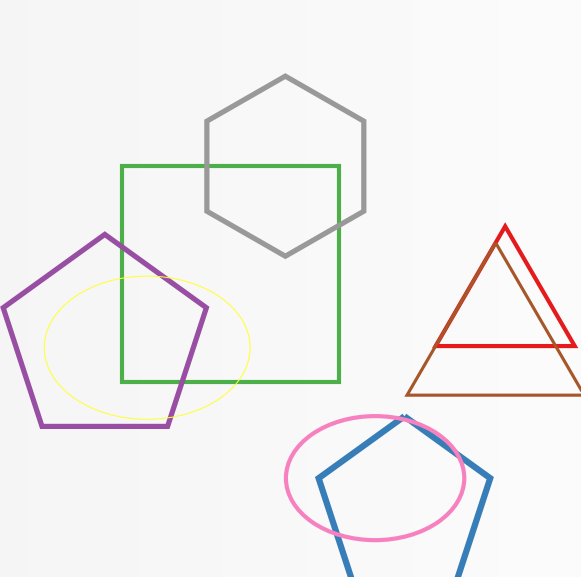[{"shape": "triangle", "thickness": 2, "radius": 0.69, "center": [0.869, 0.469]}, {"shape": "pentagon", "thickness": 3, "radius": 0.78, "center": [0.696, 0.123]}, {"shape": "square", "thickness": 2, "radius": 0.94, "center": [0.397, 0.525]}, {"shape": "pentagon", "thickness": 2.5, "radius": 0.92, "center": [0.18, 0.409]}, {"shape": "oval", "thickness": 0.5, "radius": 0.89, "center": [0.253, 0.397]}, {"shape": "triangle", "thickness": 1.5, "radius": 0.88, "center": [0.853, 0.403]}, {"shape": "oval", "thickness": 2, "radius": 0.77, "center": [0.645, 0.171]}, {"shape": "hexagon", "thickness": 2.5, "radius": 0.78, "center": [0.491, 0.711]}]